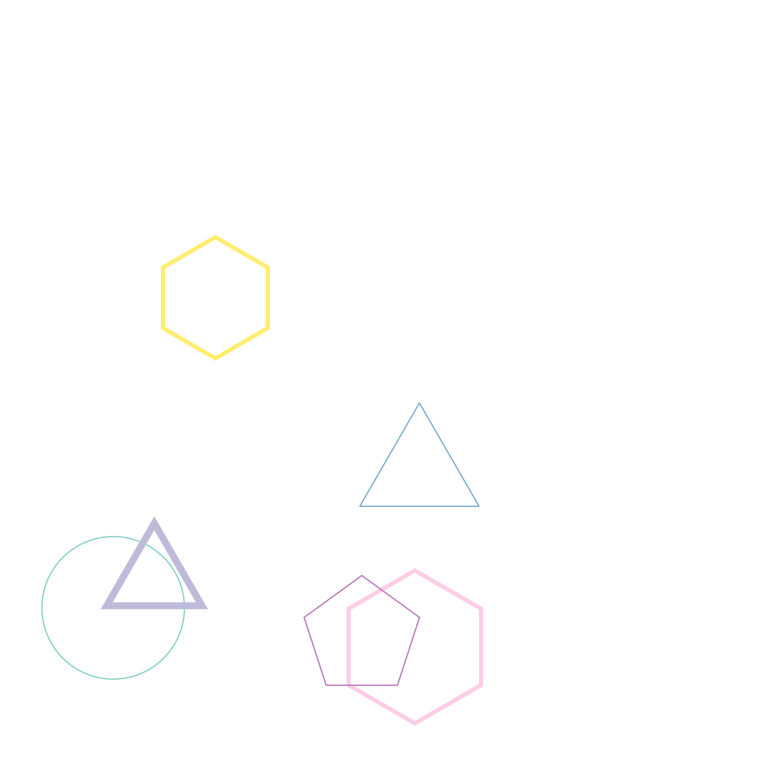[{"shape": "circle", "thickness": 0.5, "radius": 0.46, "center": [0.147, 0.211]}, {"shape": "triangle", "thickness": 2.5, "radius": 0.36, "center": [0.2, 0.249]}, {"shape": "triangle", "thickness": 0.5, "radius": 0.45, "center": [0.545, 0.387]}, {"shape": "hexagon", "thickness": 1.5, "radius": 0.5, "center": [0.539, 0.16]}, {"shape": "pentagon", "thickness": 0.5, "radius": 0.39, "center": [0.47, 0.174]}, {"shape": "hexagon", "thickness": 1.5, "radius": 0.39, "center": [0.28, 0.613]}]